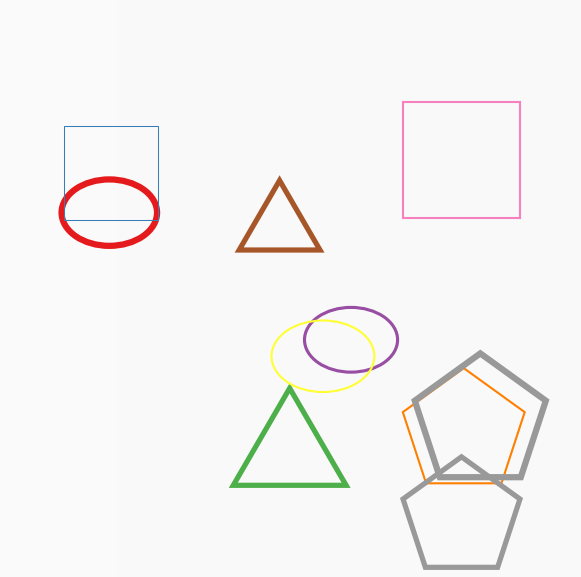[{"shape": "oval", "thickness": 3, "radius": 0.41, "center": [0.188, 0.631]}, {"shape": "square", "thickness": 0.5, "radius": 0.41, "center": [0.19, 0.7]}, {"shape": "triangle", "thickness": 2.5, "radius": 0.56, "center": [0.498, 0.215]}, {"shape": "oval", "thickness": 1.5, "radius": 0.4, "center": [0.604, 0.411]}, {"shape": "pentagon", "thickness": 1, "radius": 0.55, "center": [0.798, 0.251]}, {"shape": "oval", "thickness": 1, "radius": 0.44, "center": [0.556, 0.382]}, {"shape": "triangle", "thickness": 2.5, "radius": 0.4, "center": [0.481, 0.606]}, {"shape": "square", "thickness": 1, "radius": 0.5, "center": [0.794, 0.723]}, {"shape": "pentagon", "thickness": 3, "radius": 0.59, "center": [0.826, 0.269]}, {"shape": "pentagon", "thickness": 2.5, "radius": 0.53, "center": [0.794, 0.102]}]